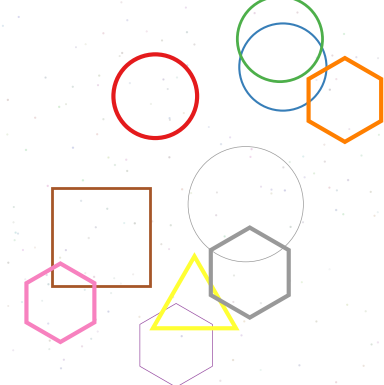[{"shape": "circle", "thickness": 3, "radius": 0.54, "center": [0.403, 0.75]}, {"shape": "circle", "thickness": 1.5, "radius": 0.57, "center": [0.735, 0.826]}, {"shape": "circle", "thickness": 2, "radius": 0.55, "center": [0.727, 0.899]}, {"shape": "hexagon", "thickness": 0.5, "radius": 0.54, "center": [0.457, 0.103]}, {"shape": "hexagon", "thickness": 3, "radius": 0.54, "center": [0.896, 0.74]}, {"shape": "triangle", "thickness": 3, "radius": 0.62, "center": [0.505, 0.21]}, {"shape": "square", "thickness": 2, "radius": 0.64, "center": [0.262, 0.384]}, {"shape": "hexagon", "thickness": 3, "radius": 0.51, "center": [0.157, 0.214]}, {"shape": "circle", "thickness": 0.5, "radius": 0.75, "center": [0.638, 0.47]}, {"shape": "hexagon", "thickness": 3, "radius": 0.58, "center": [0.649, 0.292]}]